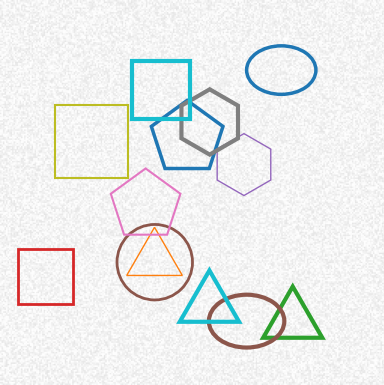[{"shape": "oval", "thickness": 2.5, "radius": 0.45, "center": [0.731, 0.818]}, {"shape": "pentagon", "thickness": 2.5, "radius": 0.49, "center": [0.486, 0.641]}, {"shape": "triangle", "thickness": 1, "radius": 0.42, "center": [0.401, 0.326]}, {"shape": "triangle", "thickness": 3, "radius": 0.44, "center": [0.76, 0.167]}, {"shape": "square", "thickness": 2, "radius": 0.36, "center": [0.117, 0.282]}, {"shape": "hexagon", "thickness": 1, "radius": 0.4, "center": [0.634, 0.573]}, {"shape": "circle", "thickness": 2, "radius": 0.49, "center": [0.402, 0.319]}, {"shape": "oval", "thickness": 3, "radius": 0.49, "center": [0.641, 0.166]}, {"shape": "pentagon", "thickness": 1.5, "radius": 0.48, "center": [0.378, 0.467]}, {"shape": "hexagon", "thickness": 3, "radius": 0.42, "center": [0.545, 0.683]}, {"shape": "square", "thickness": 1.5, "radius": 0.47, "center": [0.238, 0.633]}, {"shape": "square", "thickness": 3, "radius": 0.38, "center": [0.418, 0.766]}, {"shape": "triangle", "thickness": 3, "radius": 0.44, "center": [0.544, 0.209]}]